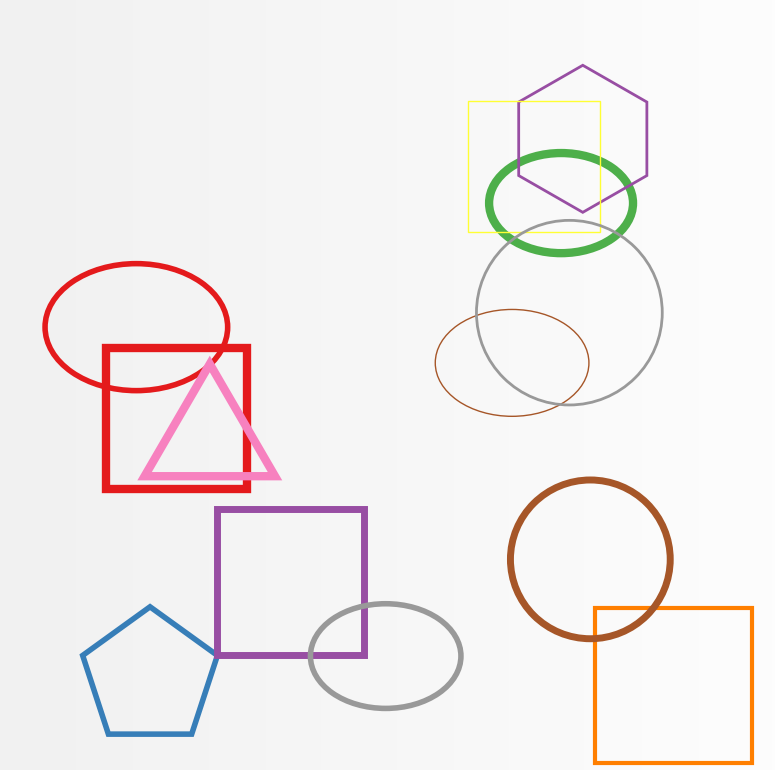[{"shape": "oval", "thickness": 2, "radius": 0.59, "center": [0.176, 0.575]}, {"shape": "square", "thickness": 3, "radius": 0.46, "center": [0.228, 0.456]}, {"shape": "pentagon", "thickness": 2, "radius": 0.46, "center": [0.194, 0.121]}, {"shape": "oval", "thickness": 3, "radius": 0.46, "center": [0.724, 0.736]}, {"shape": "hexagon", "thickness": 1, "radius": 0.48, "center": [0.752, 0.82]}, {"shape": "square", "thickness": 2.5, "radius": 0.48, "center": [0.375, 0.244]}, {"shape": "square", "thickness": 1.5, "radius": 0.51, "center": [0.869, 0.11]}, {"shape": "square", "thickness": 0.5, "radius": 0.42, "center": [0.689, 0.784]}, {"shape": "oval", "thickness": 0.5, "radius": 0.5, "center": [0.661, 0.529]}, {"shape": "circle", "thickness": 2.5, "radius": 0.52, "center": [0.762, 0.274]}, {"shape": "triangle", "thickness": 3, "radius": 0.49, "center": [0.271, 0.43]}, {"shape": "circle", "thickness": 1, "radius": 0.6, "center": [0.735, 0.594]}, {"shape": "oval", "thickness": 2, "radius": 0.49, "center": [0.498, 0.148]}]